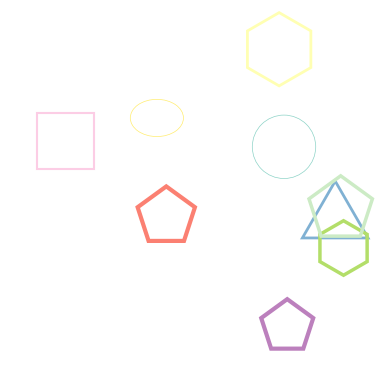[{"shape": "circle", "thickness": 0.5, "radius": 0.41, "center": [0.738, 0.619]}, {"shape": "hexagon", "thickness": 2, "radius": 0.48, "center": [0.725, 0.872]}, {"shape": "pentagon", "thickness": 3, "radius": 0.39, "center": [0.432, 0.438]}, {"shape": "triangle", "thickness": 2, "radius": 0.49, "center": [0.871, 0.431]}, {"shape": "hexagon", "thickness": 2.5, "radius": 0.35, "center": [0.892, 0.356]}, {"shape": "square", "thickness": 1.5, "radius": 0.37, "center": [0.17, 0.634]}, {"shape": "pentagon", "thickness": 3, "radius": 0.36, "center": [0.746, 0.152]}, {"shape": "pentagon", "thickness": 2.5, "radius": 0.43, "center": [0.885, 0.457]}, {"shape": "oval", "thickness": 0.5, "radius": 0.35, "center": [0.407, 0.694]}]